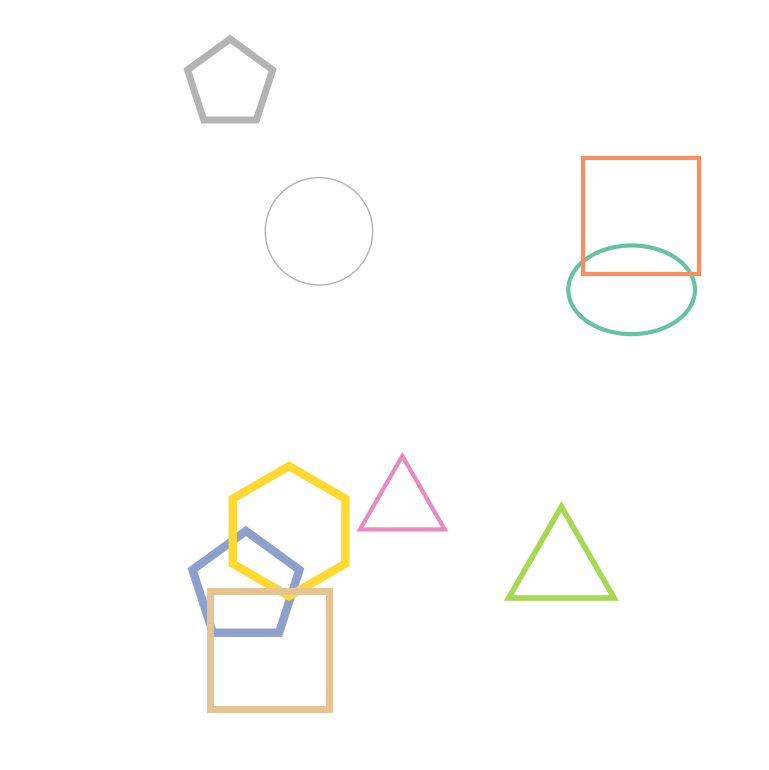[{"shape": "oval", "thickness": 1.5, "radius": 0.41, "center": [0.82, 0.624]}, {"shape": "square", "thickness": 1.5, "radius": 0.38, "center": [0.833, 0.72]}, {"shape": "pentagon", "thickness": 3, "radius": 0.37, "center": [0.319, 0.237]}, {"shape": "triangle", "thickness": 1.5, "radius": 0.32, "center": [0.522, 0.344]}, {"shape": "triangle", "thickness": 2, "radius": 0.4, "center": [0.729, 0.263]}, {"shape": "hexagon", "thickness": 3, "radius": 0.42, "center": [0.375, 0.31]}, {"shape": "square", "thickness": 2.5, "radius": 0.39, "center": [0.35, 0.156]}, {"shape": "pentagon", "thickness": 2.5, "radius": 0.29, "center": [0.299, 0.891]}, {"shape": "circle", "thickness": 0.5, "radius": 0.35, "center": [0.414, 0.7]}]